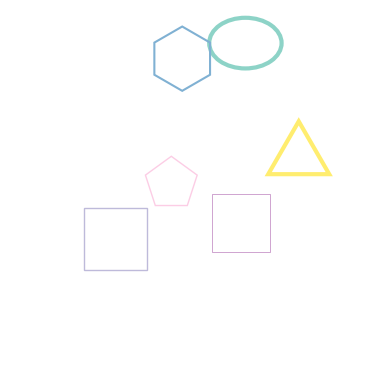[{"shape": "oval", "thickness": 3, "radius": 0.47, "center": [0.637, 0.888]}, {"shape": "square", "thickness": 1, "radius": 0.41, "center": [0.299, 0.379]}, {"shape": "hexagon", "thickness": 1.5, "radius": 0.42, "center": [0.473, 0.848]}, {"shape": "pentagon", "thickness": 1, "radius": 0.35, "center": [0.445, 0.523]}, {"shape": "square", "thickness": 0.5, "radius": 0.38, "center": [0.625, 0.42]}, {"shape": "triangle", "thickness": 3, "radius": 0.46, "center": [0.776, 0.593]}]